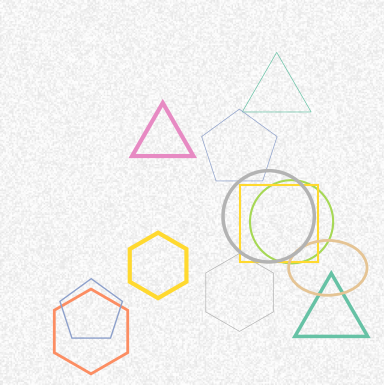[{"shape": "triangle", "thickness": 0.5, "radius": 0.52, "center": [0.719, 0.761]}, {"shape": "triangle", "thickness": 2.5, "radius": 0.55, "center": [0.86, 0.181]}, {"shape": "hexagon", "thickness": 2, "radius": 0.55, "center": [0.236, 0.139]}, {"shape": "pentagon", "thickness": 1, "radius": 0.43, "center": [0.237, 0.191]}, {"shape": "pentagon", "thickness": 0.5, "radius": 0.52, "center": [0.622, 0.613]}, {"shape": "triangle", "thickness": 3, "radius": 0.46, "center": [0.423, 0.641]}, {"shape": "circle", "thickness": 1.5, "radius": 0.54, "center": [0.757, 0.424]}, {"shape": "hexagon", "thickness": 3, "radius": 0.42, "center": [0.411, 0.311]}, {"shape": "square", "thickness": 1.5, "radius": 0.5, "center": [0.725, 0.42]}, {"shape": "oval", "thickness": 2, "radius": 0.51, "center": [0.851, 0.304]}, {"shape": "hexagon", "thickness": 0.5, "radius": 0.51, "center": [0.622, 0.241]}, {"shape": "circle", "thickness": 2.5, "radius": 0.59, "center": [0.698, 0.438]}]